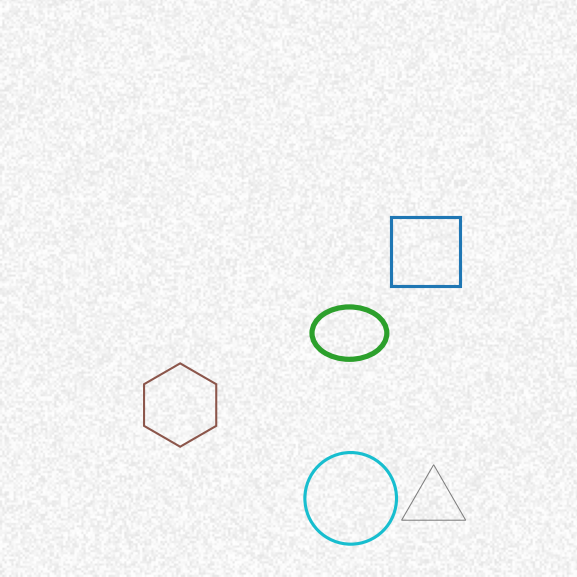[{"shape": "square", "thickness": 1.5, "radius": 0.3, "center": [0.737, 0.564]}, {"shape": "oval", "thickness": 2.5, "radius": 0.32, "center": [0.605, 0.422]}, {"shape": "hexagon", "thickness": 1, "radius": 0.36, "center": [0.312, 0.298]}, {"shape": "triangle", "thickness": 0.5, "radius": 0.32, "center": [0.751, 0.13]}, {"shape": "circle", "thickness": 1.5, "radius": 0.4, "center": [0.607, 0.136]}]